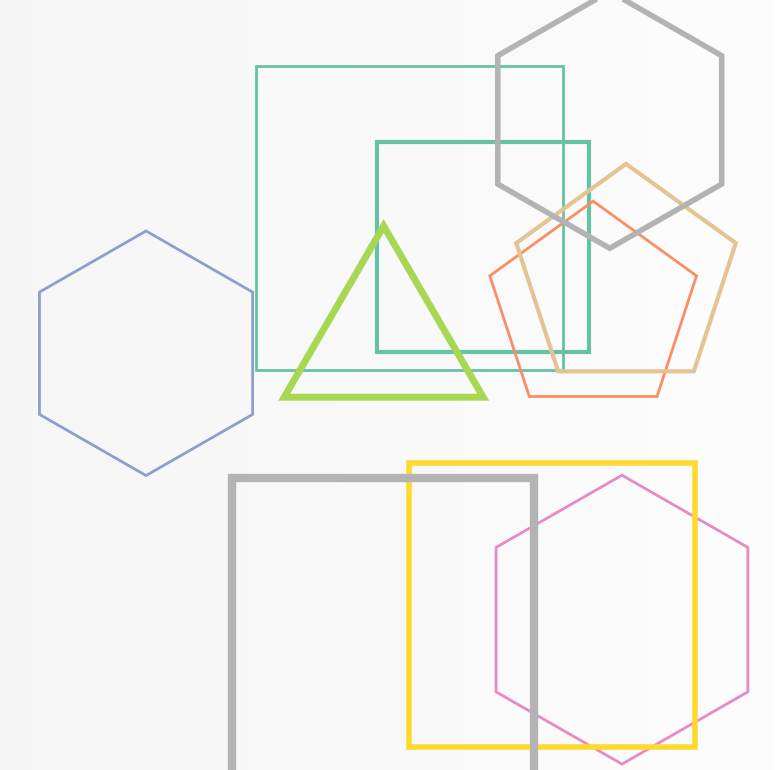[{"shape": "square", "thickness": 1.5, "radius": 0.68, "center": [0.623, 0.679]}, {"shape": "square", "thickness": 1, "radius": 0.99, "center": [0.528, 0.717]}, {"shape": "pentagon", "thickness": 1, "radius": 0.7, "center": [0.765, 0.598]}, {"shape": "hexagon", "thickness": 1, "radius": 0.79, "center": [0.188, 0.541]}, {"shape": "hexagon", "thickness": 1, "radius": 0.94, "center": [0.803, 0.195]}, {"shape": "triangle", "thickness": 2.5, "radius": 0.74, "center": [0.495, 0.558]}, {"shape": "square", "thickness": 2, "radius": 0.92, "center": [0.712, 0.214]}, {"shape": "pentagon", "thickness": 1.5, "radius": 0.74, "center": [0.808, 0.638]}, {"shape": "square", "thickness": 3, "radius": 0.97, "center": [0.494, 0.184]}, {"shape": "hexagon", "thickness": 2, "radius": 0.83, "center": [0.787, 0.844]}]